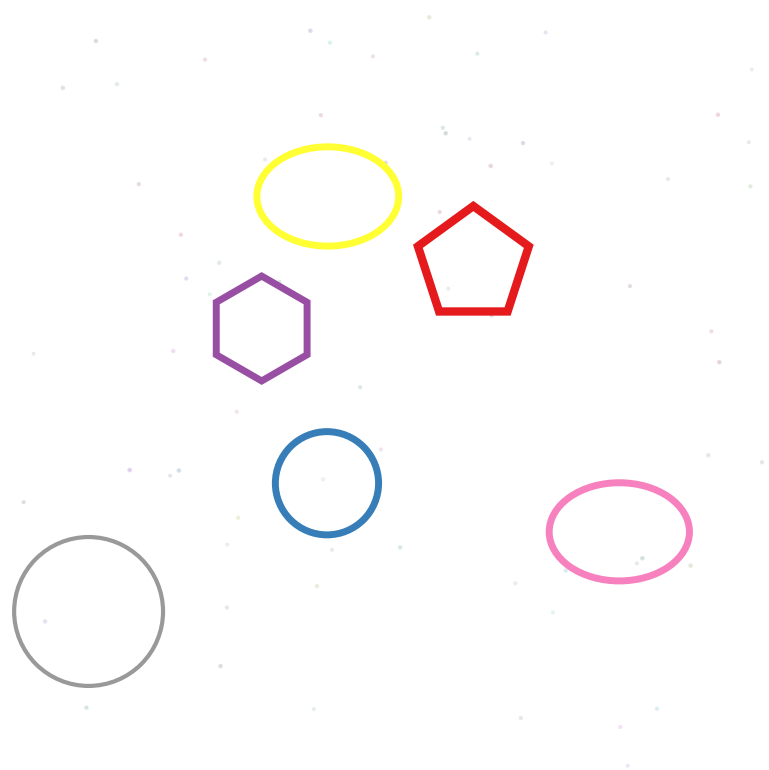[{"shape": "pentagon", "thickness": 3, "radius": 0.38, "center": [0.615, 0.657]}, {"shape": "circle", "thickness": 2.5, "radius": 0.34, "center": [0.425, 0.372]}, {"shape": "hexagon", "thickness": 2.5, "radius": 0.34, "center": [0.34, 0.573]}, {"shape": "oval", "thickness": 2.5, "radius": 0.46, "center": [0.426, 0.745]}, {"shape": "oval", "thickness": 2.5, "radius": 0.46, "center": [0.804, 0.309]}, {"shape": "circle", "thickness": 1.5, "radius": 0.48, "center": [0.115, 0.206]}]